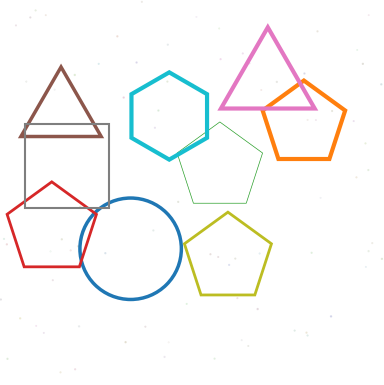[{"shape": "circle", "thickness": 2.5, "radius": 0.66, "center": [0.339, 0.354]}, {"shape": "pentagon", "thickness": 3, "radius": 0.56, "center": [0.789, 0.678]}, {"shape": "pentagon", "thickness": 0.5, "radius": 0.58, "center": [0.571, 0.567]}, {"shape": "pentagon", "thickness": 2, "radius": 0.61, "center": [0.134, 0.406]}, {"shape": "triangle", "thickness": 2.5, "radius": 0.6, "center": [0.159, 0.706]}, {"shape": "triangle", "thickness": 3, "radius": 0.7, "center": [0.696, 0.788]}, {"shape": "square", "thickness": 1.5, "radius": 0.55, "center": [0.174, 0.569]}, {"shape": "pentagon", "thickness": 2, "radius": 0.59, "center": [0.592, 0.33]}, {"shape": "hexagon", "thickness": 3, "radius": 0.57, "center": [0.44, 0.699]}]